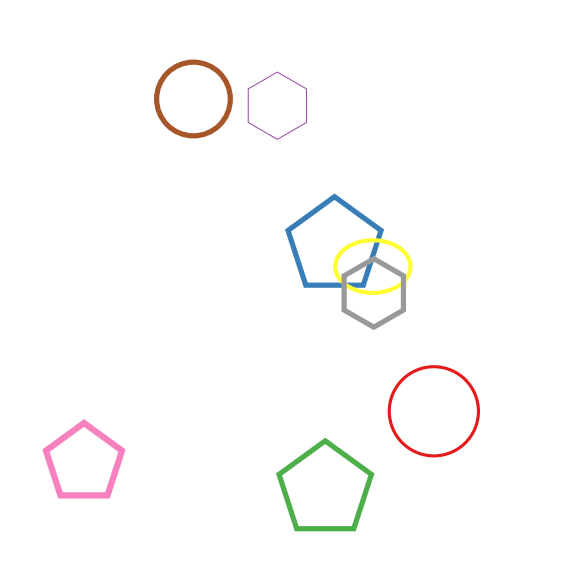[{"shape": "circle", "thickness": 1.5, "radius": 0.39, "center": [0.751, 0.287]}, {"shape": "pentagon", "thickness": 2.5, "radius": 0.42, "center": [0.579, 0.574]}, {"shape": "pentagon", "thickness": 2.5, "radius": 0.42, "center": [0.563, 0.152]}, {"shape": "hexagon", "thickness": 0.5, "radius": 0.29, "center": [0.48, 0.816]}, {"shape": "oval", "thickness": 2, "radius": 0.33, "center": [0.646, 0.538]}, {"shape": "circle", "thickness": 2.5, "radius": 0.32, "center": [0.335, 0.828]}, {"shape": "pentagon", "thickness": 3, "radius": 0.35, "center": [0.145, 0.197]}, {"shape": "hexagon", "thickness": 2.5, "radius": 0.3, "center": [0.647, 0.492]}]